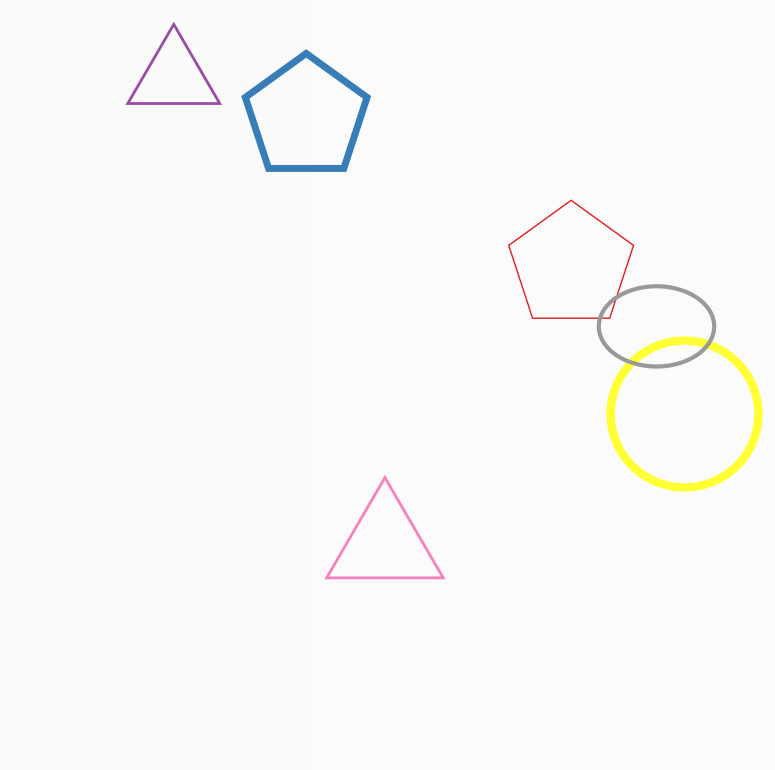[{"shape": "pentagon", "thickness": 0.5, "radius": 0.42, "center": [0.737, 0.655]}, {"shape": "pentagon", "thickness": 2.5, "radius": 0.41, "center": [0.395, 0.848]}, {"shape": "triangle", "thickness": 1, "radius": 0.34, "center": [0.224, 0.9]}, {"shape": "circle", "thickness": 3, "radius": 0.48, "center": [0.883, 0.462]}, {"shape": "triangle", "thickness": 1, "radius": 0.43, "center": [0.497, 0.293]}, {"shape": "oval", "thickness": 1.5, "radius": 0.37, "center": [0.847, 0.576]}]